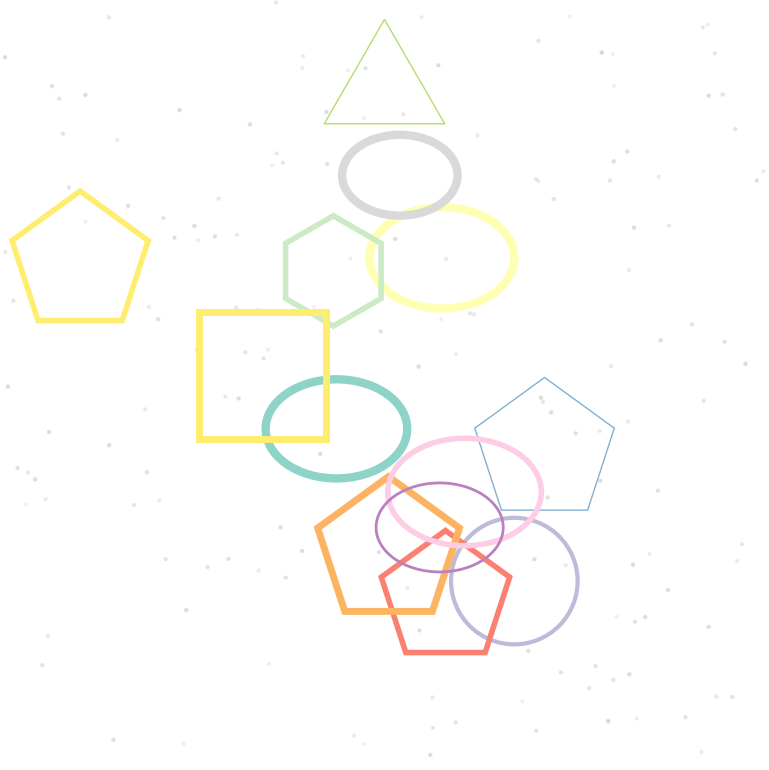[{"shape": "oval", "thickness": 3, "radius": 0.46, "center": [0.437, 0.443]}, {"shape": "oval", "thickness": 3, "radius": 0.47, "center": [0.574, 0.665]}, {"shape": "circle", "thickness": 1.5, "radius": 0.41, "center": [0.668, 0.245]}, {"shape": "pentagon", "thickness": 2, "radius": 0.44, "center": [0.579, 0.223]}, {"shape": "pentagon", "thickness": 0.5, "radius": 0.48, "center": [0.707, 0.415]}, {"shape": "pentagon", "thickness": 2.5, "radius": 0.48, "center": [0.505, 0.284]}, {"shape": "triangle", "thickness": 0.5, "radius": 0.45, "center": [0.499, 0.884]}, {"shape": "oval", "thickness": 2, "radius": 0.5, "center": [0.603, 0.361]}, {"shape": "oval", "thickness": 3, "radius": 0.37, "center": [0.519, 0.772]}, {"shape": "oval", "thickness": 1, "radius": 0.41, "center": [0.571, 0.315]}, {"shape": "hexagon", "thickness": 2, "radius": 0.36, "center": [0.433, 0.648]}, {"shape": "pentagon", "thickness": 2, "radius": 0.46, "center": [0.104, 0.659]}, {"shape": "square", "thickness": 2.5, "radius": 0.41, "center": [0.341, 0.513]}]